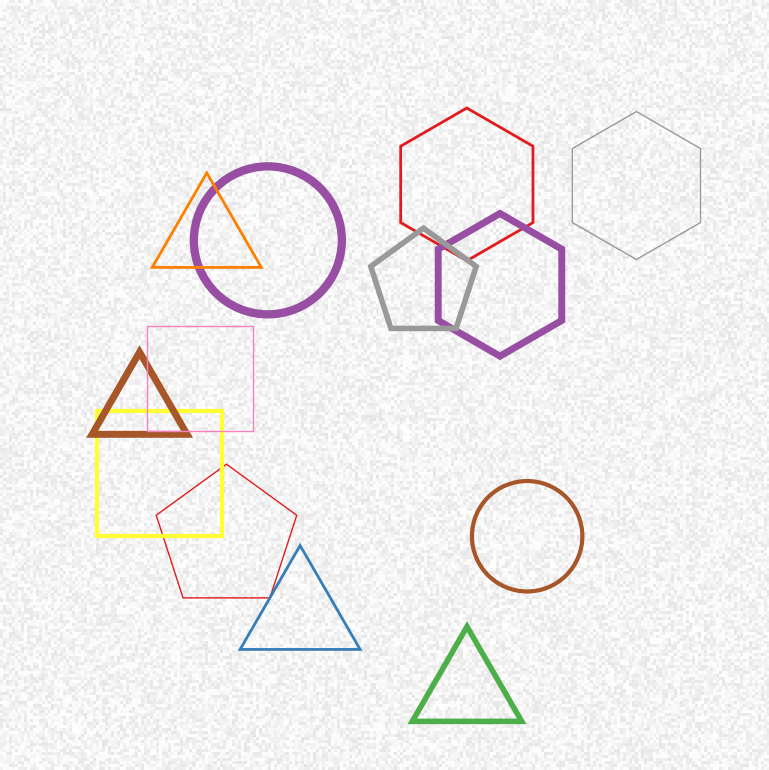[{"shape": "hexagon", "thickness": 1, "radius": 0.5, "center": [0.606, 0.761]}, {"shape": "pentagon", "thickness": 0.5, "radius": 0.48, "center": [0.294, 0.301]}, {"shape": "triangle", "thickness": 1, "radius": 0.45, "center": [0.39, 0.202]}, {"shape": "triangle", "thickness": 2, "radius": 0.41, "center": [0.607, 0.104]}, {"shape": "hexagon", "thickness": 2.5, "radius": 0.46, "center": [0.649, 0.63]}, {"shape": "circle", "thickness": 3, "radius": 0.48, "center": [0.348, 0.688]}, {"shape": "triangle", "thickness": 1, "radius": 0.41, "center": [0.269, 0.694]}, {"shape": "square", "thickness": 1.5, "radius": 0.41, "center": [0.208, 0.384]}, {"shape": "circle", "thickness": 1.5, "radius": 0.36, "center": [0.685, 0.304]}, {"shape": "triangle", "thickness": 2.5, "radius": 0.36, "center": [0.181, 0.472]}, {"shape": "square", "thickness": 0.5, "radius": 0.34, "center": [0.26, 0.508]}, {"shape": "pentagon", "thickness": 2, "radius": 0.36, "center": [0.55, 0.632]}, {"shape": "hexagon", "thickness": 0.5, "radius": 0.48, "center": [0.827, 0.759]}]